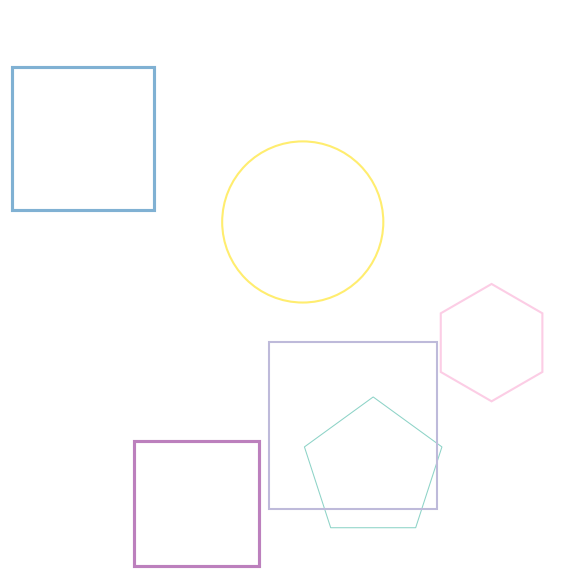[{"shape": "pentagon", "thickness": 0.5, "radius": 0.63, "center": [0.646, 0.187]}, {"shape": "square", "thickness": 1, "radius": 0.72, "center": [0.611, 0.262]}, {"shape": "square", "thickness": 1.5, "radius": 0.62, "center": [0.144, 0.76]}, {"shape": "hexagon", "thickness": 1, "radius": 0.51, "center": [0.851, 0.406]}, {"shape": "square", "thickness": 1.5, "radius": 0.54, "center": [0.341, 0.127]}, {"shape": "circle", "thickness": 1, "radius": 0.7, "center": [0.524, 0.615]}]